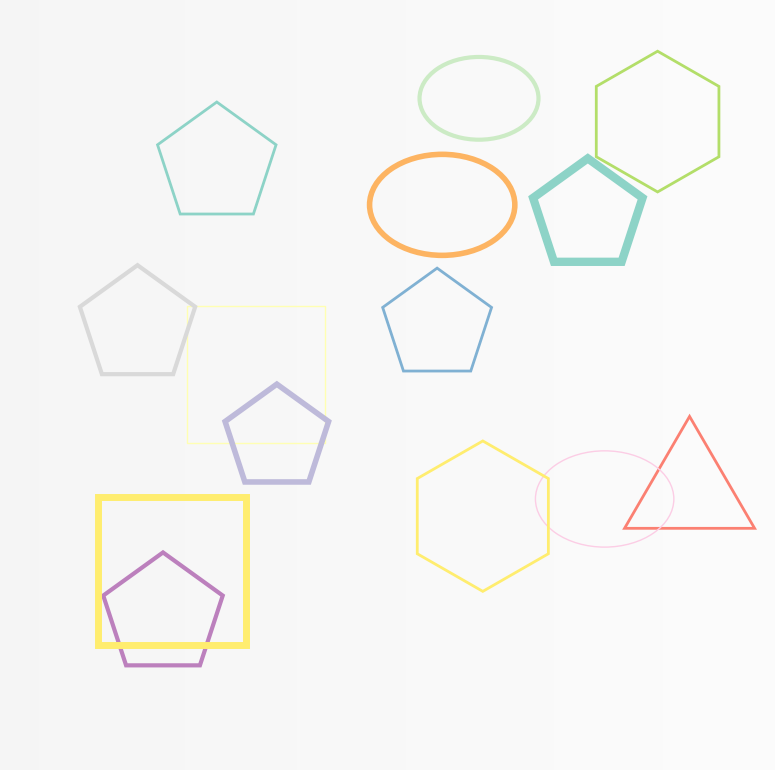[{"shape": "pentagon", "thickness": 3, "radius": 0.37, "center": [0.758, 0.72]}, {"shape": "pentagon", "thickness": 1, "radius": 0.4, "center": [0.28, 0.787]}, {"shape": "square", "thickness": 0.5, "radius": 0.44, "center": [0.33, 0.514]}, {"shape": "pentagon", "thickness": 2, "radius": 0.35, "center": [0.357, 0.431]}, {"shape": "triangle", "thickness": 1, "radius": 0.48, "center": [0.89, 0.362]}, {"shape": "pentagon", "thickness": 1, "radius": 0.37, "center": [0.564, 0.578]}, {"shape": "oval", "thickness": 2, "radius": 0.47, "center": [0.571, 0.734]}, {"shape": "hexagon", "thickness": 1, "radius": 0.46, "center": [0.849, 0.842]}, {"shape": "oval", "thickness": 0.5, "radius": 0.45, "center": [0.78, 0.352]}, {"shape": "pentagon", "thickness": 1.5, "radius": 0.39, "center": [0.177, 0.577]}, {"shape": "pentagon", "thickness": 1.5, "radius": 0.41, "center": [0.21, 0.201]}, {"shape": "oval", "thickness": 1.5, "radius": 0.38, "center": [0.618, 0.872]}, {"shape": "hexagon", "thickness": 1, "radius": 0.49, "center": [0.623, 0.33]}, {"shape": "square", "thickness": 2.5, "radius": 0.48, "center": [0.222, 0.259]}]